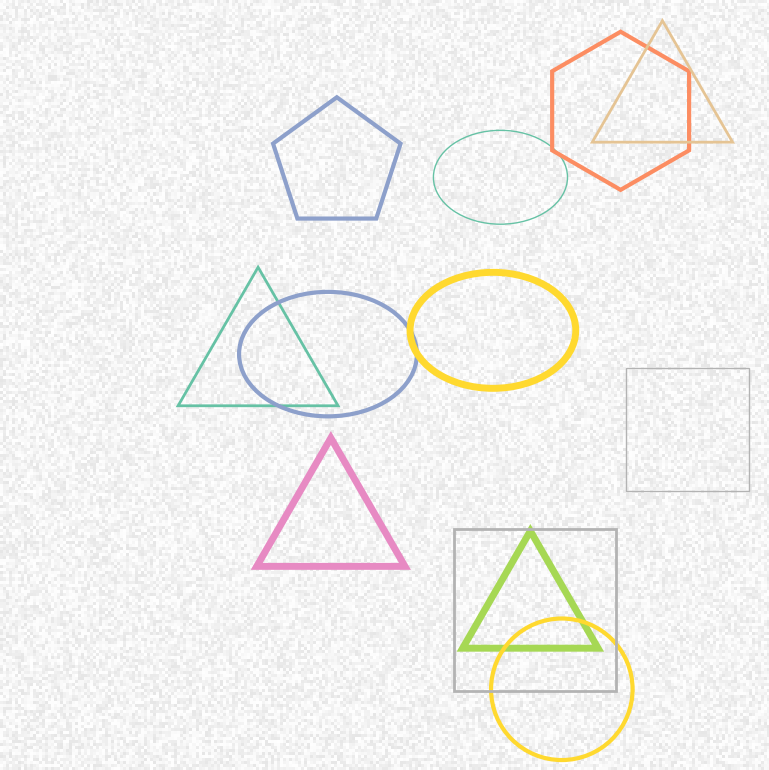[{"shape": "triangle", "thickness": 1, "radius": 0.6, "center": [0.335, 0.533]}, {"shape": "oval", "thickness": 0.5, "radius": 0.44, "center": [0.65, 0.77]}, {"shape": "hexagon", "thickness": 1.5, "radius": 0.51, "center": [0.806, 0.856]}, {"shape": "oval", "thickness": 1.5, "radius": 0.58, "center": [0.426, 0.54]}, {"shape": "pentagon", "thickness": 1.5, "radius": 0.44, "center": [0.437, 0.787]}, {"shape": "triangle", "thickness": 2.5, "radius": 0.56, "center": [0.43, 0.32]}, {"shape": "triangle", "thickness": 2.5, "radius": 0.51, "center": [0.689, 0.209]}, {"shape": "circle", "thickness": 1.5, "radius": 0.46, "center": [0.73, 0.105]}, {"shape": "oval", "thickness": 2.5, "radius": 0.54, "center": [0.64, 0.571]}, {"shape": "triangle", "thickness": 1, "radius": 0.53, "center": [0.86, 0.868]}, {"shape": "square", "thickness": 1, "radius": 0.53, "center": [0.695, 0.208]}, {"shape": "square", "thickness": 0.5, "radius": 0.4, "center": [0.893, 0.442]}]